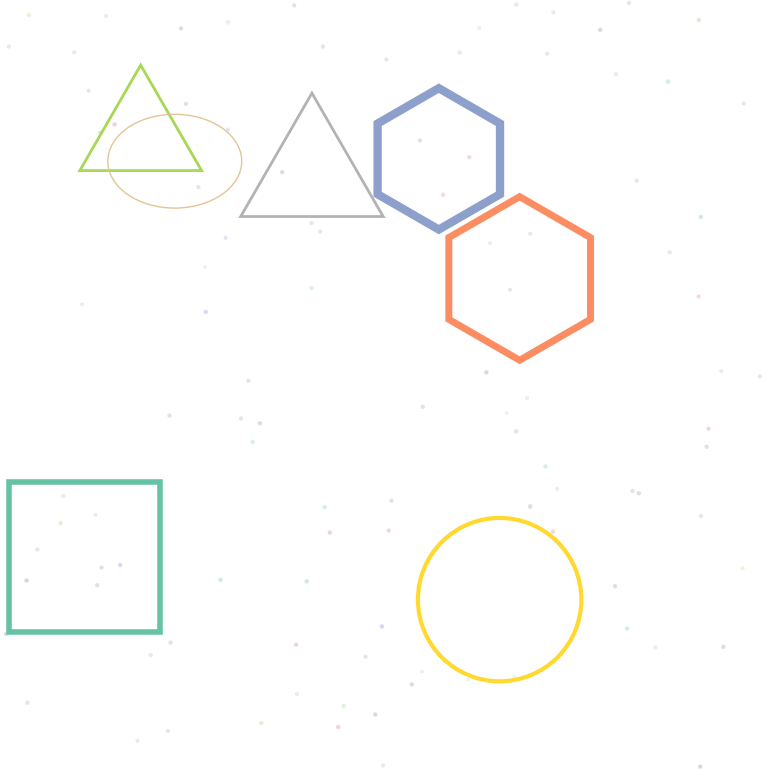[{"shape": "square", "thickness": 2, "radius": 0.49, "center": [0.11, 0.277]}, {"shape": "hexagon", "thickness": 2.5, "radius": 0.53, "center": [0.675, 0.638]}, {"shape": "hexagon", "thickness": 3, "radius": 0.46, "center": [0.57, 0.794]}, {"shape": "triangle", "thickness": 1, "radius": 0.46, "center": [0.183, 0.824]}, {"shape": "circle", "thickness": 1.5, "radius": 0.53, "center": [0.649, 0.221]}, {"shape": "oval", "thickness": 0.5, "radius": 0.43, "center": [0.227, 0.791]}, {"shape": "triangle", "thickness": 1, "radius": 0.53, "center": [0.405, 0.772]}]